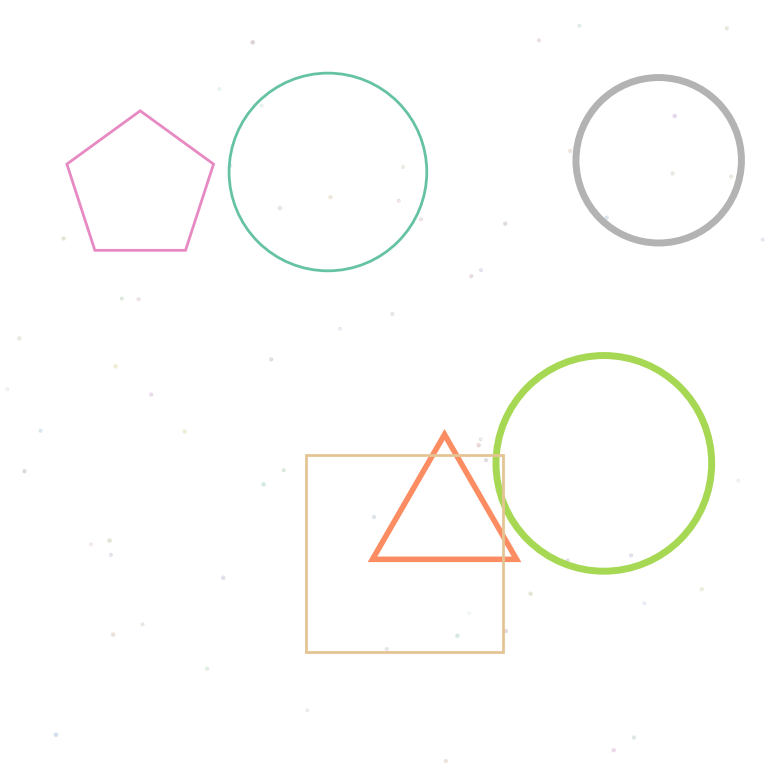[{"shape": "circle", "thickness": 1, "radius": 0.64, "center": [0.426, 0.777]}, {"shape": "triangle", "thickness": 2, "radius": 0.54, "center": [0.577, 0.328]}, {"shape": "pentagon", "thickness": 1, "radius": 0.5, "center": [0.182, 0.756]}, {"shape": "circle", "thickness": 2.5, "radius": 0.7, "center": [0.784, 0.398]}, {"shape": "square", "thickness": 1, "radius": 0.64, "center": [0.525, 0.281]}, {"shape": "circle", "thickness": 2.5, "radius": 0.54, "center": [0.855, 0.792]}]